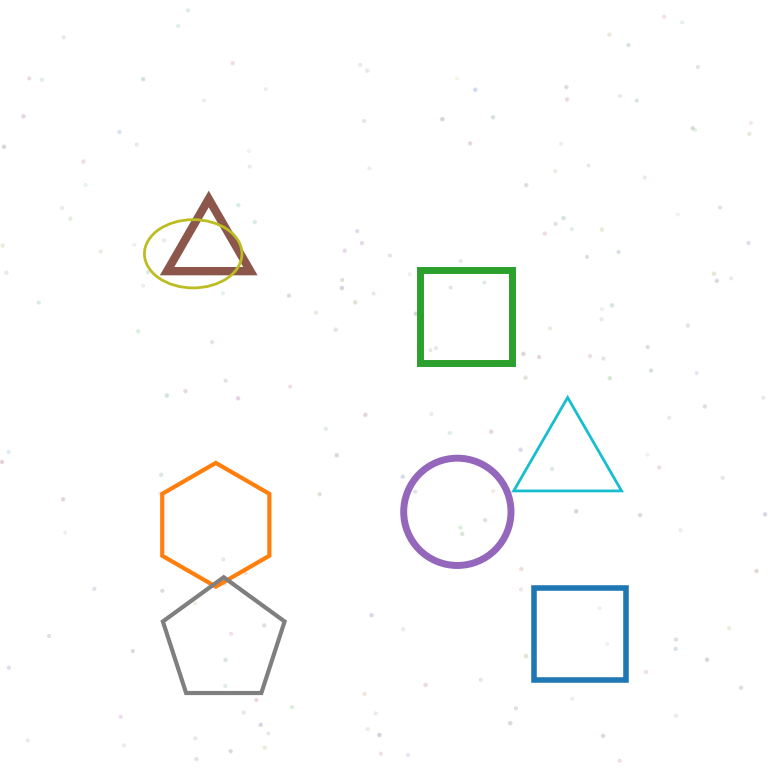[{"shape": "square", "thickness": 2, "radius": 0.3, "center": [0.753, 0.177]}, {"shape": "hexagon", "thickness": 1.5, "radius": 0.4, "center": [0.28, 0.318]}, {"shape": "square", "thickness": 2.5, "radius": 0.3, "center": [0.606, 0.589]}, {"shape": "circle", "thickness": 2.5, "radius": 0.35, "center": [0.594, 0.335]}, {"shape": "triangle", "thickness": 3, "radius": 0.31, "center": [0.271, 0.679]}, {"shape": "pentagon", "thickness": 1.5, "radius": 0.42, "center": [0.291, 0.167]}, {"shape": "oval", "thickness": 1, "radius": 0.32, "center": [0.251, 0.67]}, {"shape": "triangle", "thickness": 1, "radius": 0.4, "center": [0.737, 0.403]}]